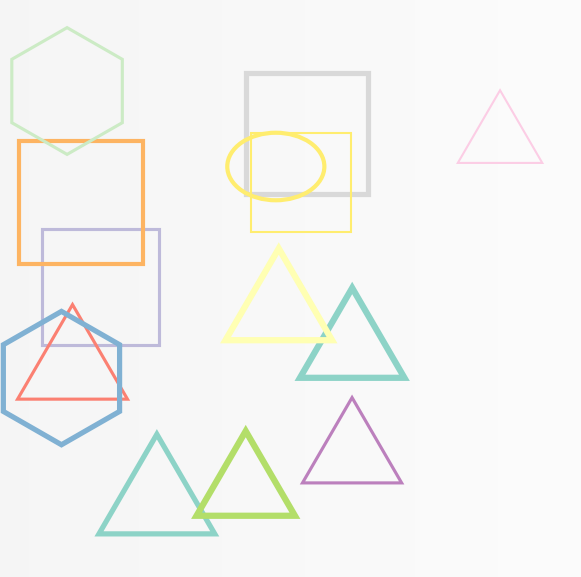[{"shape": "triangle", "thickness": 2.5, "radius": 0.57, "center": [0.27, 0.132]}, {"shape": "triangle", "thickness": 3, "radius": 0.52, "center": [0.606, 0.397]}, {"shape": "triangle", "thickness": 3, "radius": 0.53, "center": [0.48, 0.463]}, {"shape": "square", "thickness": 1.5, "radius": 0.5, "center": [0.173, 0.502]}, {"shape": "triangle", "thickness": 1.5, "radius": 0.55, "center": [0.125, 0.363]}, {"shape": "hexagon", "thickness": 2.5, "radius": 0.58, "center": [0.106, 0.344]}, {"shape": "square", "thickness": 2, "radius": 0.53, "center": [0.14, 0.649]}, {"shape": "triangle", "thickness": 3, "radius": 0.49, "center": [0.423, 0.155]}, {"shape": "triangle", "thickness": 1, "radius": 0.42, "center": [0.86, 0.759]}, {"shape": "square", "thickness": 2.5, "radius": 0.52, "center": [0.528, 0.767]}, {"shape": "triangle", "thickness": 1.5, "radius": 0.49, "center": [0.606, 0.212]}, {"shape": "hexagon", "thickness": 1.5, "radius": 0.55, "center": [0.115, 0.842]}, {"shape": "square", "thickness": 1, "radius": 0.43, "center": [0.518, 0.683]}, {"shape": "oval", "thickness": 2, "radius": 0.42, "center": [0.475, 0.711]}]